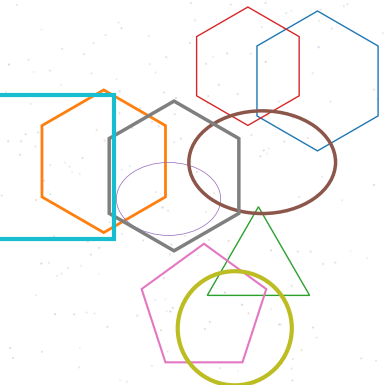[{"shape": "hexagon", "thickness": 1, "radius": 0.91, "center": [0.825, 0.79]}, {"shape": "hexagon", "thickness": 2, "radius": 0.93, "center": [0.269, 0.581]}, {"shape": "triangle", "thickness": 1, "radius": 0.77, "center": [0.671, 0.309]}, {"shape": "hexagon", "thickness": 1, "radius": 0.77, "center": [0.644, 0.828]}, {"shape": "oval", "thickness": 0.5, "radius": 0.68, "center": [0.438, 0.483]}, {"shape": "oval", "thickness": 2.5, "radius": 0.95, "center": [0.681, 0.579]}, {"shape": "pentagon", "thickness": 1.5, "radius": 0.85, "center": [0.53, 0.197]}, {"shape": "hexagon", "thickness": 2.5, "radius": 0.97, "center": [0.452, 0.543]}, {"shape": "circle", "thickness": 3, "radius": 0.74, "center": [0.61, 0.147]}, {"shape": "square", "thickness": 3, "radius": 0.94, "center": [0.11, 0.566]}]